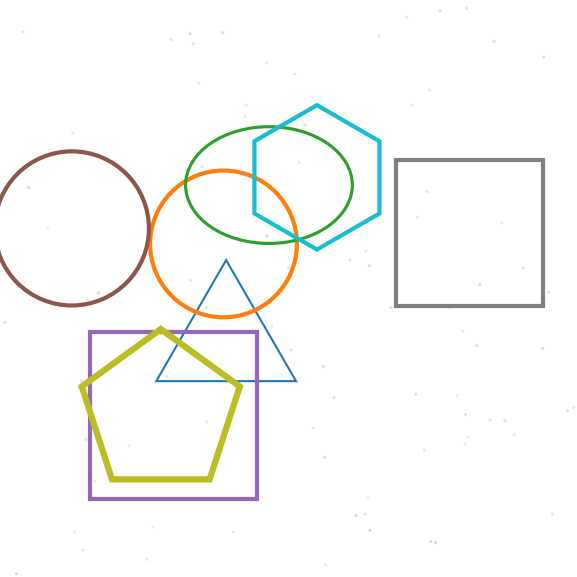[{"shape": "triangle", "thickness": 1, "radius": 0.7, "center": [0.392, 0.409]}, {"shape": "circle", "thickness": 2, "radius": 0.64, "center": [0.387, 0.577]}, {"shape": "oval", "thickness": 1.5, "radius": 0.72, "center": [0.466, 0.679]}, {"shape": "square", "thickness": 2, "radius": 0.72, "center": [0.3, 0.279]}, {"shape": "circle", "thickness": 2, "radius": 0.67, "center": [0.124, 0.604]}, {"shape": "square", "thickness": 2, "radius": 0.64, "center": [0.813, 0.596]}, {"shape": "pentagon", "thickness": 3, "radius": 0.72, "center": [0.278, 0.285]}, {"shape": "hexagon", "thickness": 2, "radius": 0.63, "center": [0.549, 0.692]}]